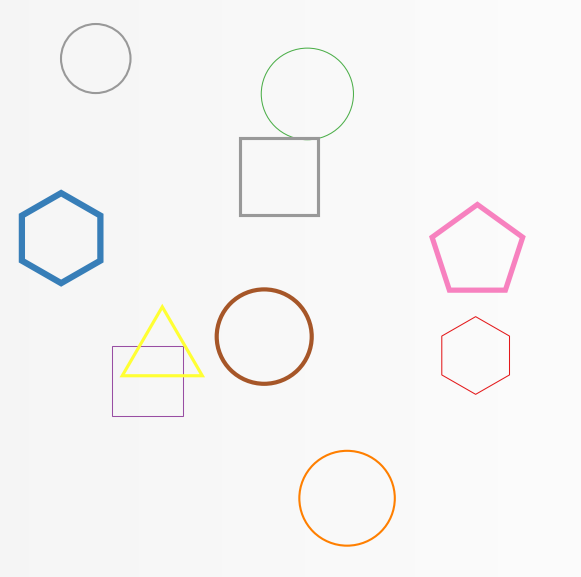[{"shape": "hexagon", "thickness": 0.5, "radius": 0.34, "center": [0.818, 0.384]}, {"shape": "hexagon", "thickness": 3, "radius": 0.39, "center": [0.105, 0.587]}, {"shape": "circle", "thickness": 0.5, "radius": 0.4, "center": [0.529, 0.836]}, {"shape": "square", "thickness": 0.5, "radius": 0.3, "center": [0.253, 0.34]}, {"shape": "circle", "thickness": 1, "radius": 0.41, "center": [0.597, 0.136]}, {"shape": "triangle", "thickness": 1.5, "radius": 0.4, "center": [0.279, 0.388]}, {"shape": "circle", "thickness": 2, "radius": 0.41, "center": [0.455, 0.416]}, {"shape": "pentagon", "thickness": 2.5, "radius": 0.41, "center": [0.821, 0.563]}, {"shape": "circle", "thickness": 1, "radius": 0.3, "center": [0.165, 0.898]}, {"shape": "square", "thickness": 1.5, "radius": 0.34, "center": [0.48, 0.694]}]